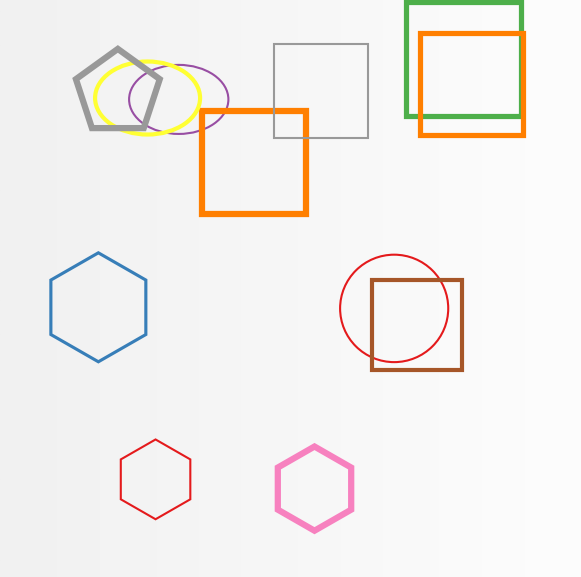[{"shape": "circle", "thickness": 1, "radius": 0.47, "center": [0.678, 0.465]}, {"shape": "hexagon", "thickness": 1, "radius": 0.35, "center": [0.268, 0.169]}, {"shape": "hexagon", "thickness": 1.5, "radius": 0.47, "center": [0.169, 0.467]}, {"shape": "square", "thickness": 2.5, "radius": 0.49, "center": [0.798, 0.898]}, {"shape": "oval", "thickness": 1, "radius": 0.43, "center": [0.308, 0.827]}, {"shape": "square", "thickness": 2.5, "radius": 0.44, "center": [0.811, 0.854]}, {"shape": "square", "thickness": 3, "radius": 0.45, "center": [0.437, 0.718]}, {"shape": "oval", "thickness": 2, "radius": 0.45, "center": [0.254, 0.829]}, {"shape": "square", "thickness": 2, "radius": 0.39, "center": [0.718, 0.436]}, {"shape": "hexagon", "thickness": 3, "radius": 0.36, "center": [0.541, 0.153]}, {"shape": "square", "thickness": 1, "radius": 0.41, "center": [0.552, 0.841]}, {"shape": "pentagon", "thickness": 3, "radius": 0.38, "center": [0.203, 0.839]}]